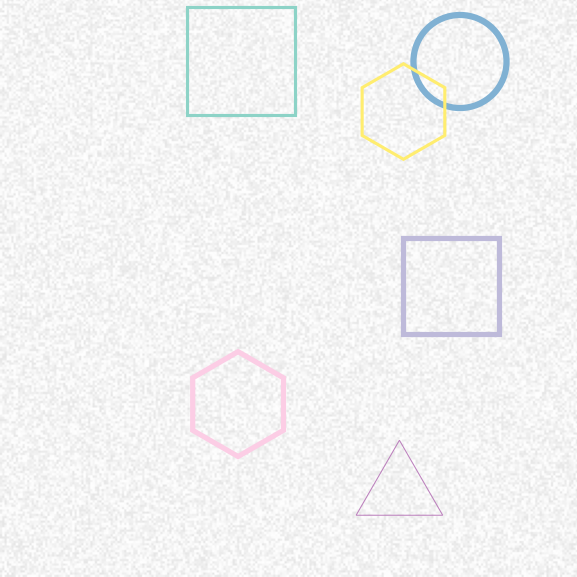[{"shape": "square", "thickness": 1.5, "radius": 0.47, "center": [0.418, 0.894]}, {"shape": "square", "thickness": 2.5, "radius": 0.42, "center": [0.781, 0.504]}, {"shape": "circle", "thickness": 3, "radius": 0.4, "center": [0.797, 0.893]}, {"shape": "hexagon", "thickness": 2.5, "radius": 0.45, "center": [0.412, 0.299]}, {"shape": "triangle", "thickness": 0.5, "radius": 0.43, "center": [0.692, 0.15]}, {"shape": "hexagon", "thickness": 1.5, "radius": 0.41, "center": [0.699, 0.806]}]